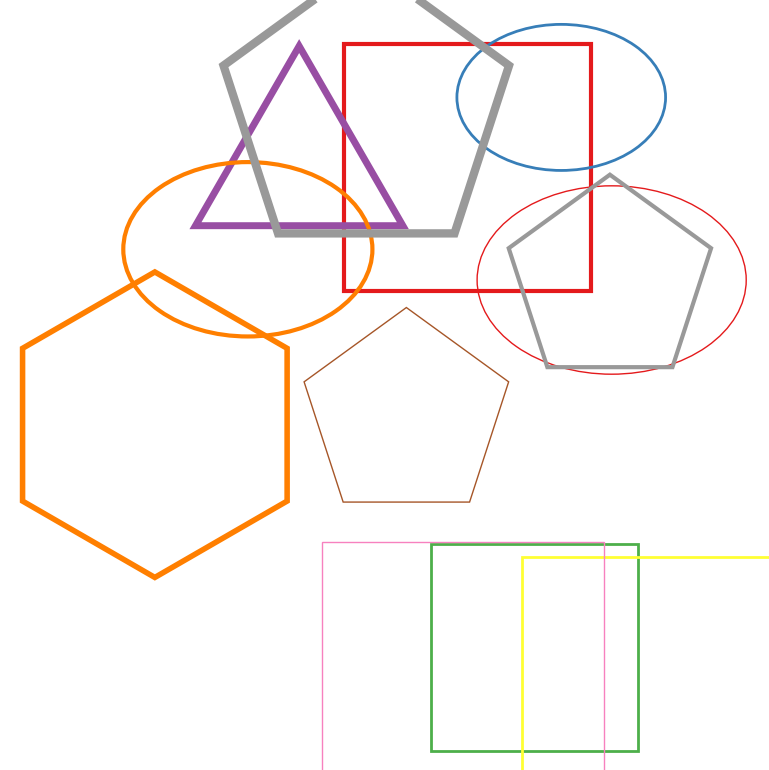[{"shape": "oval", "thickness": 0.5, "radius": 0.87, "center": [0.794, 0.636]}, {"shape": "square", "thickness": 1.5, "radius": 0.8, "center": [0.607, 0.782]}, {"shape": "oval", "thickness": 1, "radius": 0.68, "center": [0.729, 0.873]}, {"shape": "square", "thickness": 1, "radius": 0.67, "center": [0.694, 0.16]}, {"shape": "triangle", "thickness": 2.5, "radius": 0.78, "center": [0.389, 0.785]}, {"shape": "hexagon", "thickness": 2, "radius": 0.99, "center": [0.201, 0.448]}, {"shape": "oval", "thickness": 1.5, "radius": 0.81, "center": [0.322, 0.676]}, {"shape": "square", "thickness": 1, "radius": 0.86, "center": [0.849, 0.106]}, {"shape": "pentagon", "thickness": 0.5, "radius": 0.7, "center": [0.528, 0.461]}, {"shape": "square", "thickness": 0.5, "radius": 0.91, "center": [0.601, 0.113]}, {"shape": "pentagon", "thickness": 3, "radius": 0.97, "center": [0.476, 0.855]}, {"shape": "pentagon", "thickness": 1.5, "radius": 0.69, "center": [0.792, 0.635]}]